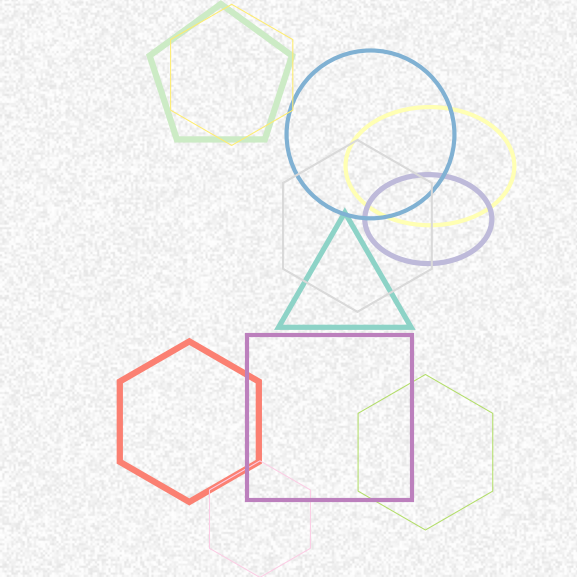[{"shape": "triangle", "thickness": 2.5, "radius": 0.66, "center": [0.597, 0.499]}, {"shape": "oval", "thickness": 2, "radius": 0.73, "center": [0.744, 0.711]}, {"shape": "oval", "thickness": 2.5, "radius": 0.55, "center": [0.742, 0.62]}, {"shape": "hexagon", "thickness": 3, "radius": 0.69, "center": [0.328, 0.269]}, {"shape": "circle", "thickness": 2, "radius": 0.73, "center": [0.642, 0.766]}, {"shape": "hexagon", "thickness": 0.5, "radius": 0.67, "center": [0.737, 0.216]}, {"shape": "hexagon", "thickness": 0.5, "radius": 0.5, "center": [0.45, 0.1]}, {"shape": "hexagon", "thickness": 1, "radius": 0.74, "center": [0.619, 0.608]}, {"shape": "square", "thickness": 2, "radius": 0.71, "center": [0.57, 0.275]}, {"shape": "pentagon", "thickness": 3, "radius": 0.65, "center": [0.382, 0.863]}, {"shape": "hexagon", "thickness": 0.5, "radius": 0.61, "center": [0.401, 0.869]}]